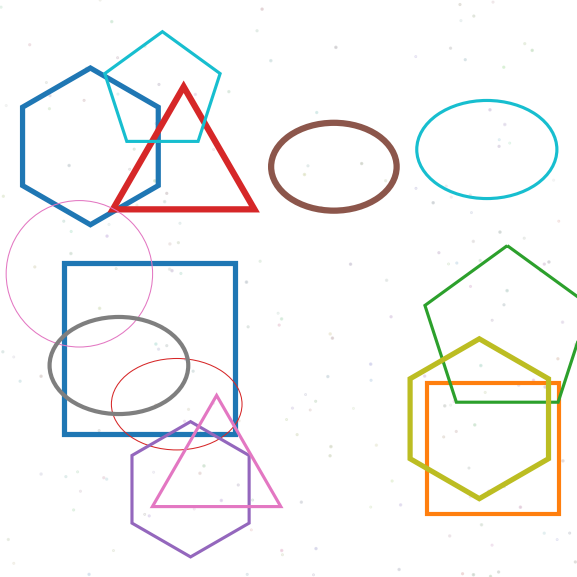[{"shape": "square", "thickness": 2.5, "radius": 0.74, "center": [0.259, 0.396]}, {"shape": "hexagon", "thickness": 2.5, "radius": 0.68, "center": [0.157, 0.746]}, {"shape": "square", "thickness": 2, "radius": 0.57, "center": [0.854, 0.222]}, {"shape": "pentagon", "thickness": 1.5, "radius": 0.75, "center": [0.878, 0.424]}, {"shape": "oval", "thickness": 0.5, "radius": 0.57, "center": [0.306, 0.299]}, {"shape": "triangle", "thickness": 3, "radius": 0.71, "center": [0.318, 0.707]}, {"shape": "hexagon", "thickness": 1.5, "radius": 0.59, "center": [0.33, 0.152]}, {"shape": "oval", "thickness": 3, "radius": 0.54, "center": [0.578, 0.71]}, {"shape": "triangle", "thickness": 1.5, "radius": 0.64, "center": [0.375, 0.186]}, {"shape": "circle", "thickness": 0.5, "radius": 0.63, "center": [0.137, 0.525]}, {"shape": "oval", "thickness": 2, "radius": 0.6, "center": [0.206, 0.366]}, {"shape": "hexagon", "thickness": 2.5, "radius": 0.69, "center": [0.83, 0.274]}, {"shape": "pentagon", "thickness": 1.5, "radius": 0.53, "center": [0.281, 0.839]}, {"shape": "oval", "thickness": 1.5, "radius": 0.61, "center": [0.843, 0.74]}]